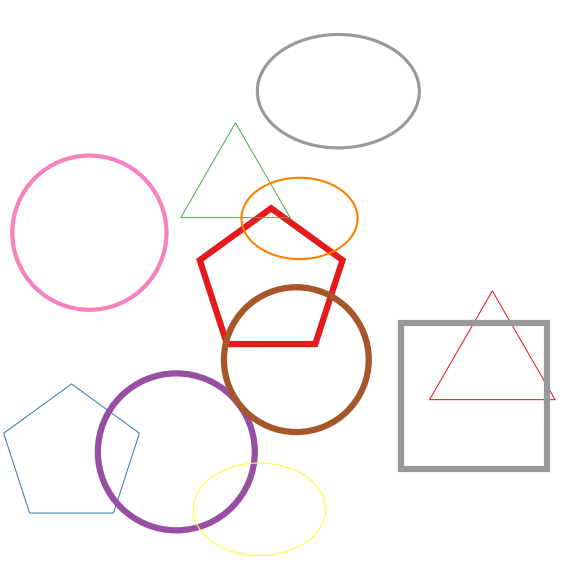[{"shape": "pentagon", "thickness": 3, "radius": 0.65, "center": [0.47, 0.508]}, {"shape": "triangle", "thickness": 0.5, "radius": 0.63, "center": [0.852, 0.37]}, {"shape": "pentagon", "thickness": 0.5, "radius": 0.62, "center": [0.124, 0.211]}, {"shape": "triangle", "thickness": 0.5, "radius": 0.55, "center": [0.408, 0.677]}, {"shape": "circle", "thickness": 3, "radius": 0.68, "center": [0.305, 0.217]}, {"shape": "oval", "thickness": 1, "radius": 0.5, "center": [0.519, 0.621]}, {"shape": "oval", "thickness": 0.5, "radius": 0.57, "center": [0.449, 0.117]}, {"shape": "circle", "thickness": 3, "radius": 0.63, "center": [0.513, 0.376]}, {"shape": "circle", "thickness": 2, "radius": 0.67, "center": [0.155, 0.596]}, {"shape": "oval", "thickness": 1.5, "radius": 0.7, "center": [0.586, 0.841]}, {"shape": "square", "thickness": 3, "radius": 0.63, "center": [0.821, 0.313]}]